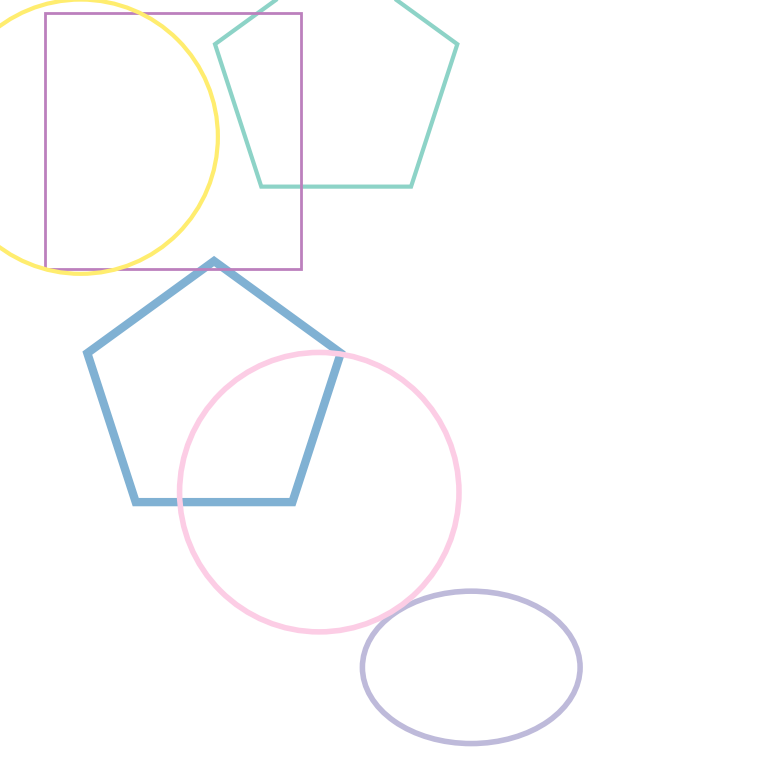[{"shape": "pentagon", "thickness": 1.5, "radius": 0.83, "center": [0.437, 0.891]}, {"shape": "oval", "thickness": 2, "radius": 0.71, "center": [0.612, 0.133]}, {"shape": "pentagon", "thickness": 3, "radius": 0.87, "center": [0.278, 0.488]}, {"shape": "circle", "thickness": 2, "radius": 0.91, "center": [0.415, 0.361]}, {"shape": "square", "thickness": 1, "radius": 0.83, "center": [0.225, 0.816]}, {"shape": "circle", "thickness": 1.5, "radius": 0.89, "center": [0.105, 0.822]}]